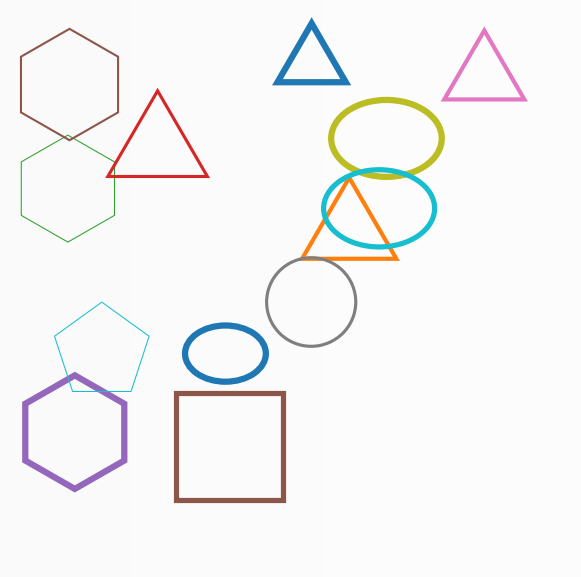[{"shape": "oval", "thickness": 3, "radius": 0.35, "center": [0.388, 0.387]}, {"shape": "triangle", "thickness": 3, "radius": 0.34, "center": [0.536, 0.891]}, {"shape": "triangle", "thickness": 2, "radius": 0.47, "center": [0.601, 0.598]}, {"shape": "hexagon", "thickness": 0.5, "radius": 0.46, "center": [0.117, 0.673]}, {"shape": "triangle", "thickness": 1.5, "radius": 0.49, "center": [0.271, 0.743]}, {"shape": "hexagon", "thickness": 3, "radius": 0.49, "center": [0.129, 0.251]}, {"shape": "hexagon", "thickness": 1, "radius": 0.48, "center": [0.12, 0.853]}, {"shape": "square", "thickness": 2.5, "radius": 0.46, "center": [0.394, 0.225]}, {"shape": "triangle", "thickness": 2, "radius": 0.4, "center": [0.833, 0.867]}, {"shape": "circle", "thickness": 1.5, "radius": 0.38, "center": [0.535, 0.476]}, {"shape": "oval", "thickness": 3, "radius": 0.48, "center": [0.665, 0.759]}, {"shape": "oval", "thickness": 2.5, "radius": 0.48, "center": [0.652, 0.638]}, {"shape": "pentagon", "thickness": 0.5, "radius": 0.43, "center": [0.175, 0.39]}]